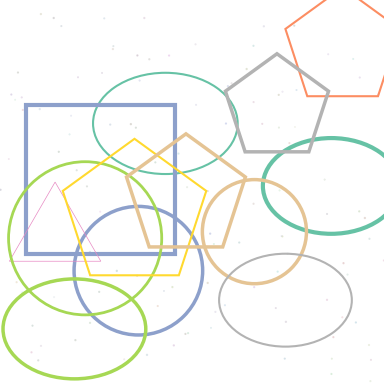[{"shape": "oval", "thickness": 3, "radius": 0.89, "center": [0.86, 0.517]}, {"shape": "oval", "thickness": 1.5, "radius": 0.94, "center": [0.429, 0.679]}, {"shape": "pentagon", "thickness": 1.5, "radius": 0.78, "center": [0.89, 0.877]}, {"shape": "circle", "thickness": 2.5, "radius": 0.83, "center": [0.359, 0.297]}, {"shape": "square", "thickness": 3, "radius": 0.97, "center": [0.26, 0.533]}, {"shape": "triangle", "thickness": 0.5, "radius": 0.69, "center": [0.143, 0.39]}, {"shape": "circle", "thickness": 2, "radius": 0.99, "center": [0.221, 0.381]}, {"shape": "oval", "thickness": 2.5, "radius": 0.93, "center": [0.193, 0.146]}, {"shape": "pentagon", "thickness": 1.5, "radius": 0.98, "center": [0.349, 0.444]}, {"shape": "circle", "thickness": 2.5, "radius": 0.68, "center": [0.661, 0.398]}, {"shape": "pentagon", "thickness": 2.5, "radius": 0.81, "center": [0.483, 0.49]}, {"shape": "pentagon", "thickness": 2.5, "radius": 0.7, "center": [0.719, 0.72]}, {"shape": "oval", "thickness": 1.5, "radius": 0.86, "center": [0.741, 0.22]}]